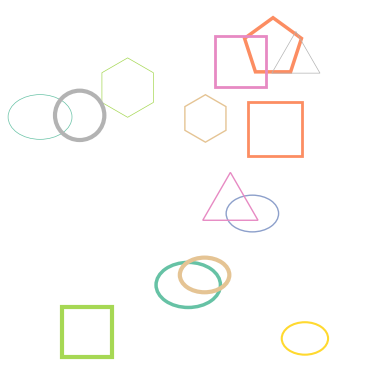[{"shape": "oval", "thickness": 2.5, "radius": 0.42, "center": [0.489, 0.26]}, {"shape": "oval", "thickness": 0.5, "radius": 0.41, "center": [0.104, 0.696]}, {"shape": "square", "thickness": 2, "radius": 0.35, "center": [0.715, 0.665]}, {"shape": "pentagon", "thickness": 2.5, "radius": 0.39, "center": [0.709, 0.876]}, {"shape": "oval", "thickness": 1, "radius": 0.34, "center": [0.656, 0.445]}, {"shape": "square", "thickness": 2, "radius": 0.33, "center": [0.624, 0.841]}, {"shape": "triangle", "thickness": 1, "radius": 0.41, "center": [0.598, 0.469]}, {"shape": "square", "thickness": 3, "radius": 0.32, "center": [0.225, 0.137]}, {"shape": "hexagon", "thickness": 0.5, "radius": 0.39, "center": [0.332, 0.772]}, {"shape": "oval", "thickness": 1.5, "radius": 0.3, "center": [0.792, 0.121]}, {"shape": "hexagon", "thickness": 1, "radius": 0.31, "center": [0.534, 0.692]}, {"shape": "oval", "thickness": 3, "radius": 0.32, "center": [0.531, 0.286]}, {"shape": "circle", "thickness": 3, "radius": 0.32, "center": [0.207, 0.7]}, {"shape": "triangle", "thickness": 0.5, "radius": 0.36, "center": [0.769, 0.846]}]